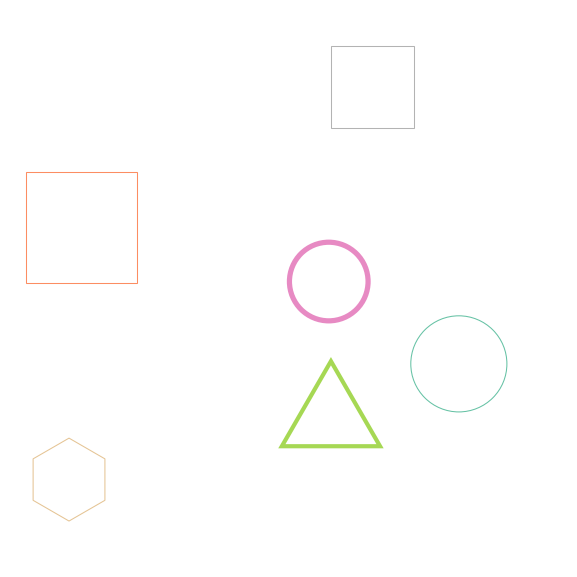[{"shape": "circle", "thickness": 0.5, "radius": 0.42, "center": [0.795, 0.369]}, {"shape": "square", "thickness": 0.5, "radius": 0.48, "center": [0.141, 0.605]}, {"shape": "circle", "thickness": 2.5, "radius": 0.34, "center": [0.569, 0.512]}, {"shape": "triangle", "thickness": 2, "radius": 0.49, "center": [0.573, 0.276]}, {"shape": "hexagon", "thickness": 0.5, "radius": 0.36, "center": [0.12, 0.169]}, {"shape": "square", "thickness": 0.5, "radius": 0.36, "center": [0.645, 0.849]}]